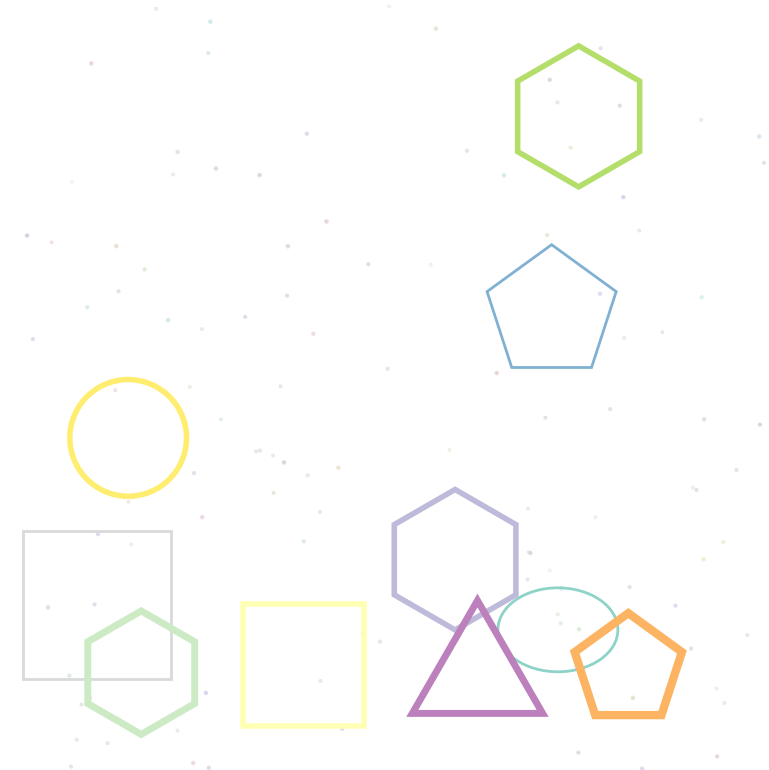[{"shape": "oval", "thickness": 1, "radius": 0.39, "center": [0.725, 0.182]}, {"shape": "square", "thickness": 2, "radius": 0.39, "center": [0.394, 0.136]}, {"shape": "hexagon", "thickness": 2, "radius": 0.46, "center": [0.591, 0.273]}, {"shape": "pentagon", "thickness": 1, "radius": 0.44, "center": [0.716, 0.594]}, {"shape": "pentagon", "thickness": 3, "radius": 0.37, "center": [0.816, 0.131]}, {"shape": "hexagon", "thickness": 2, "radius": 0.46, "center": [0.752, 0.849]}, {"shape": "square", "thickness": 1, "radius": 0.48, "center": [0.126, 0.214]}, {"shape": "triangle", "thickness": 2.5, "radius": 0.49, "center": [0.62, 0.122]}, {"shape": "hexagon", "thickness": 2.5, "radius": 0.4, "center": [0.183, 0.126]}, {"shape": "circle", "thickness": 2, "radius": 0.38, "center": [0.166, 0.431]}]